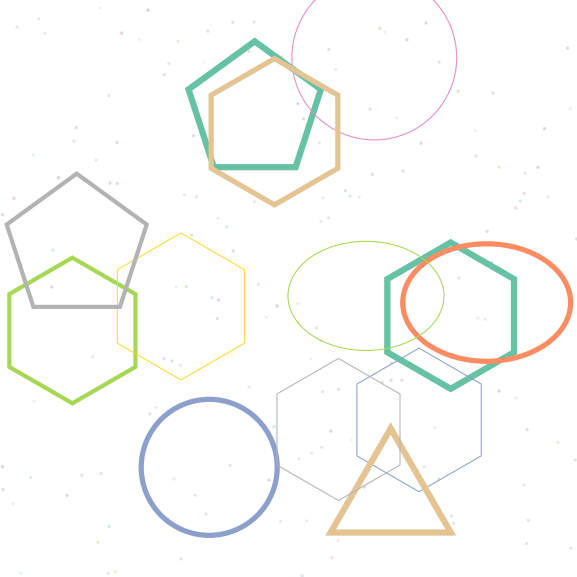[{"shape": "pentagon", "thickness": 3, "radius": 0.6, "center": [0.441, 0.807]}, {"shape": "hexagon", "thickness": 3, "radius": 0.63, "center": [0.78, 0.453]}, {"shape": "oval", "thickness": 2.5, "radius": 0.73, "center": [0.843, 0.475]}, {"shape": "circle", "thickness": 2.5, "radius": 0.59, "center": [0.362, 0.19]}, {"shape": "hexagon", "thickness": 0.5, "radius": 0.62, "center": [0.726, 0.272]}, {"shape": "circle", "thickness": 0.5, "radius": 0.71, "center": [0.648, 0.9]}, {"shape": "hexagon", "thickness": 2, "radius": 0.63, "center": [0.125, 0.427]}, {"shape": "oval", "thickness": 0.5, "radius": 0.68, "center": [0.634, 0.487]}, {"shape": "hexagon", "thickness": 0.5, "radius": 0.64, "center": [0.313, 0.469]}, {"shape": "triangle", "thickness": 3, "radius": 0.6, "center": [0.677, 0.137]}, {"shape": "hexagon", "thickness": 2.5, "radius": 0.63, "center": [0.475, 0.771]}, {"shape": "hexagon", "thickness": 0.5, "radius": 0.62, "center": [0.586, 0.255]}, {"shape": "pentagon", "thickness": 2, "radius": 0.64, "center": [0.133, 0.571]}]